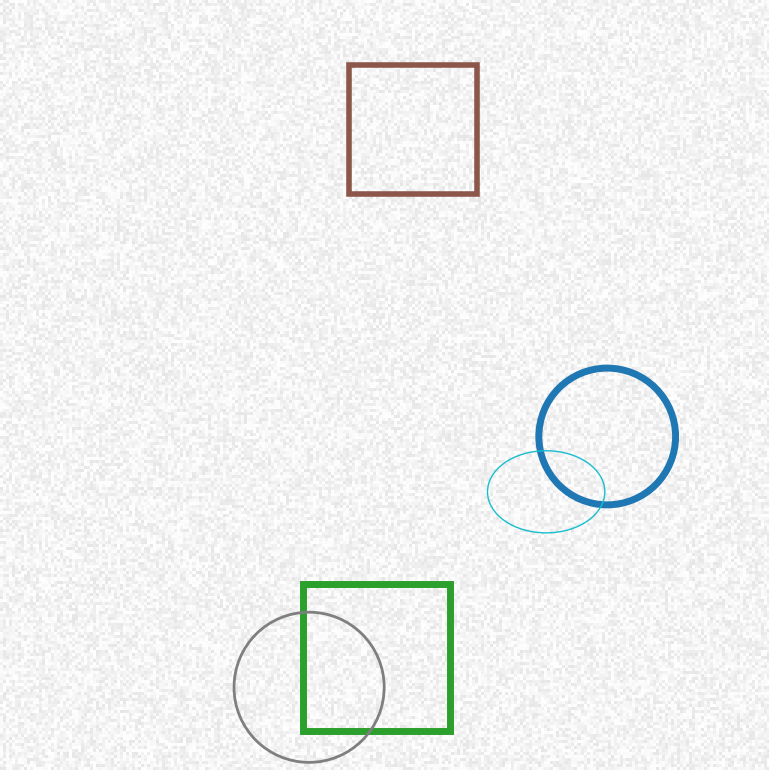[{"shape": "circle", "thickness": 2.5, "radius": 0.44, "center": [0.789, 0.433]}, {"shape": "square", "thickness": 2.5, "radius": 0.48, "center": [0.489, 0.146]}, {"shape": "square", "thickness": 2, "radius": 0.42, "center": [0.536, 0.832]}, {"shape": "circle", "thickness": 1, "radius": 0.49, "center": [0.401, 0.107]}, {"shape": "oval", "thickness": 0.5, "radius": 0.38, "center": [0.709, 0.361]}]